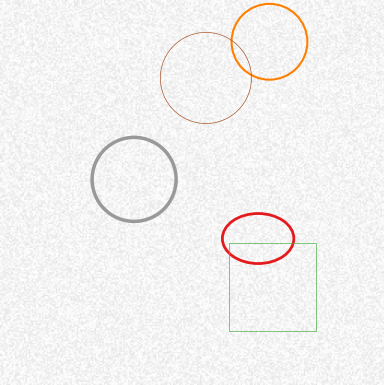[{"shape": "oval", "thickness": 2, "radius": 0.46, "center": [0.67, 0.38]}, {"shape": "square", "thickness": 0.5, "radius": 0.57, "center": [0.708, 0.255]}, {"shape": "circle", "thickness": 1.5, "radius": 0.49, "center": [0.7, 0.891]}, {"shape": "circle", "thickness": 0.5, "radius": 0.59, "center": [0.535, 0.797]}, {"shape": "circle", "thickness": 2.5, "radius": 0.55, "center": [0.348, 0.534]}]